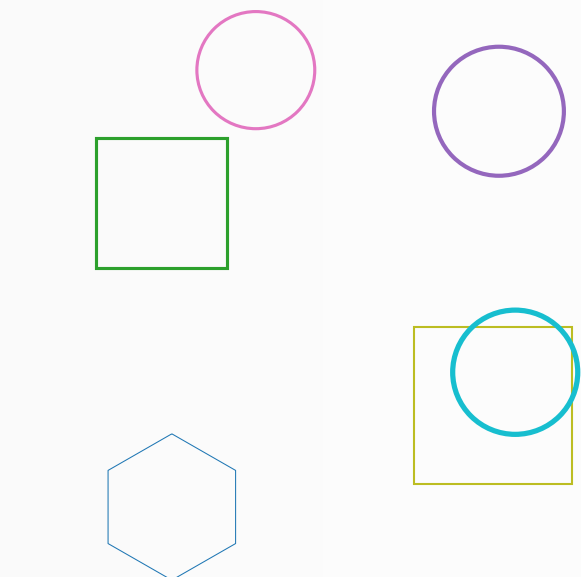[{"shape": "hexagon", "thickness": 0.5, "radius": 0.63, "center": [0.296, 0.121]}, {"shape": "square", "thickness": 1.5, "radius": 0.56, "center": [0.278, 0.648]}, {"shape": "circle", "thickness": 2, "radius": 0.56, "center": [0.858, 0.807]}, {"shape": "circle", "thickness": 1.5, "radius": 0.51, "center": [0.44, 0.878]}, {"shape": "square", "thickness": 1, "radius": 0.68, "center": [0.848, 0.297]}, {"shape": "circle", "thickness": 2.5, "radius": 0.54, "center": [0.886, 0.355]}]